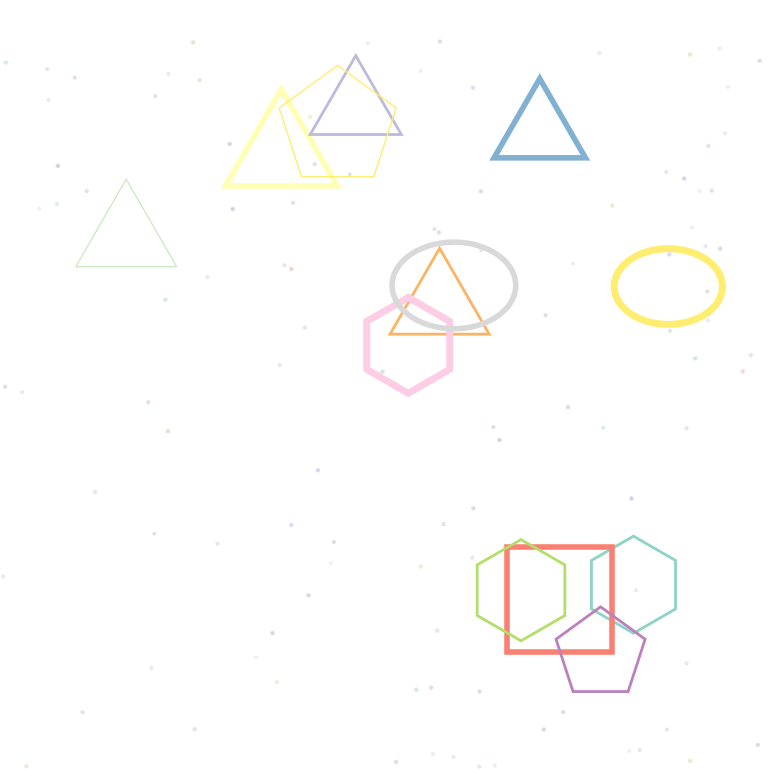[{"shape": "hexagon", "thickness": 1, "radius": 0.32, "center": [0.823, 0.241]}, {"shape": "triangle", "thickness": 2, "radius": 0.42, "center": [0.365, 0.8]}, {"shape": "triangle", "thickness": 1, "radius": 0.34, "center": [0.462, 0.859]}, {"shape": "square", "thickness": 2, "radius": 0.34, "center": [0.727, 0.221]}, {"shape": "triangle", "thickness": 2, "radius": 0.34, "center": [0.701, 0.829]}, {"shape": "triangle", "thickness": 1, "radius": 0.37, "center": [0.571, 0.603]}, {"shape": "hexagon", "thickness": 1, "radius": 0.33, "center": [0.677, 0.234]}, {"shape": "hexagon", "thickness": 2.5, "radius": 0.31, "center": [0.53, 0.551]}, {"shape": "oval", "thickness": 2, "radius": 0.4, "center": [0.589, 0.629]}, {"shape": "pentagon", "thickness": 1, "radius": 0.3, "center": [0.78, 0.151]}, {"shape": "triangle", "thickness": 0.5, "radius": 0.38, "center": [0.164, 0.691]}, {"shape": "oval", "thickness": 2.5, "radius": 0.35, "center": [0.868, 0.628]}, {"shape": "pentagon", "thickness": 0.5, "radius": 0.4, "center": [0.438, 0.835]}]